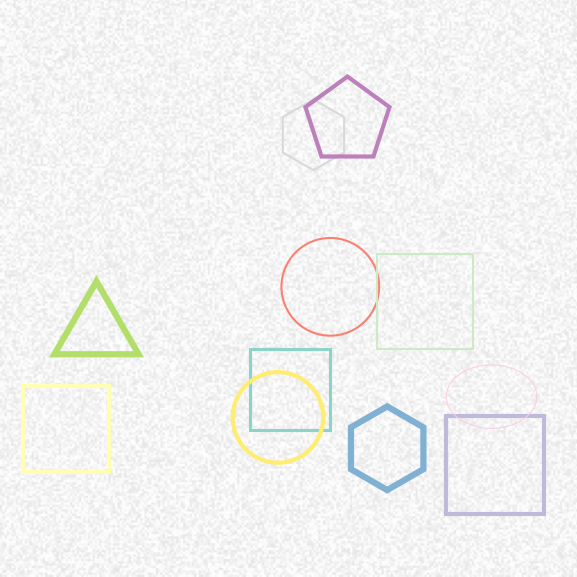[{"shape": "square", "thickness": 1.5, "radius": 0.35, "center": [0.502, 0.325]}, {"shape": "square", "thickness": 2, "radius": 0.37, "center": [0.114, 0.256]}, {"shape": "square", "thickness": 2, "radius": 0.42, "center": [0.857, 0.194]}, {"shape": "circle", "thickness": 1, "radius": 0.42, "center": [0.572, 0.502]}, {"shape": "hexagon", "thickness": 3, "radius": 0.36, "center": [0.67, 0.223]}, {"shape": "triangle", "thickness": 3, "radius": 0.42, "center": [0.167, 0.428]}, {"shape": "oval", "thickness": 0.5, "radius": 0.39, "center": [0.851, 0.312]}, {"shape": "hexagon", "thickness": 1, "radius": 0.31, "center": [0.543, 0.766]}, {"shape": "pentagon", "thickness": 2, "radius": 0.38, "center": [0.602, 0.79]}, {"shape": "square", "thickness": 1, "radius": 0.41, "center": [0.736, 0.477]}, {"shape": "circle", "thickness": 2, "radius": 0.39, "center": [0.481, 0.276]}]